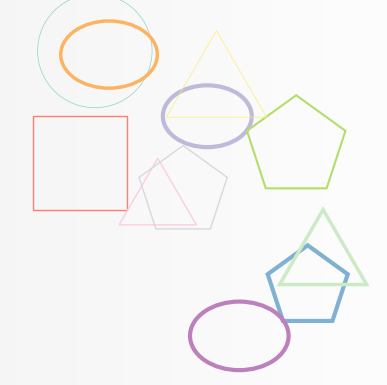[{"shape": "circle", "thickness": 0.5, "radius": 0.74, "center": [0.245, 0.868]}, {"shape": "pentagon", "thickness": 0.5, "radius": 0.55, "center": [0.796, 0.259]}, {"shape": "oval", "thickness": 3, "radius": 0.57, "center": [0.535, 0.698]}, {"shape": "square", "thickness": 1, "radius": 0.61, "center": [0.206, 0.577]}, {"shape": "pentagon", "thickness": 3, "radius": 0.54, "center": [0.794, 0.254]}, {"shape": "oval", "thickness": 2.5, "radius": 0.62, "center": [0.281, 0.858]}, {"shape": "pentagon", "thickness": 1.5, "radius": 0.67, "center": [0.764, 0.619]}, {"shape": "triangle", "thickness": 1, "radius": 0.58, "center": [0.407, 0.474]}, {"shape": "pentagon", "thickness": 1, "radius": 0.6, "center": [0.473, 0.502]}, {"shape": "oval", "thickness": 3, "radius": 0.64, "center": [0.618, 0.128]}, {"shape": "triangle", "thickness": 2.5, "radius": 0.65, "center": [0.834, 0.326]}, {"shape": "triangle", "thickness": 0.5, "radius": 0.75, "center": [0.559, 0.77]}]